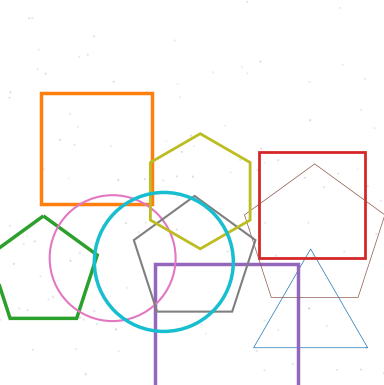[{"shape": "triangle", "thickness": 0.5, "radius": 0.86, "center": [0.807, 0.182]}, {"shape": "square", "thickness": 2.5, "radius": 0.72, "center": [0.25, 0.613]}, {"shape": "pentagon", "thickness": 2.5, "radius": 0.74, "center": [0.113, 0.292]}, {"shape": "square", "thickness": 2, "radius": 0.69, "center": [0.81, 0.468]}, {"shape": "square", "thickness": 2.5, "radius": 0.93, "center": [0.588, 0.129]}, {"shape": "pentagon", "thickness": 0.5, "radius": 0.96, "center": [0.817, 0.383]}, {"shape": "circle", "thickness": 1.5, "radius": 0.82, "center": [0.293, 0.33]}, {"shape": "pentagon", "thickness": 1.5, "radius": 0.83, "center": [0.506, 0.325]}, {"shape": "hexagon", "thickness": 2, "radius": 0.75, "center": [0.52, 0.503]}, {"shape": "circle", "thickness": 2.5, "radius": 0.9, "center": [0.426, 0.32]}]